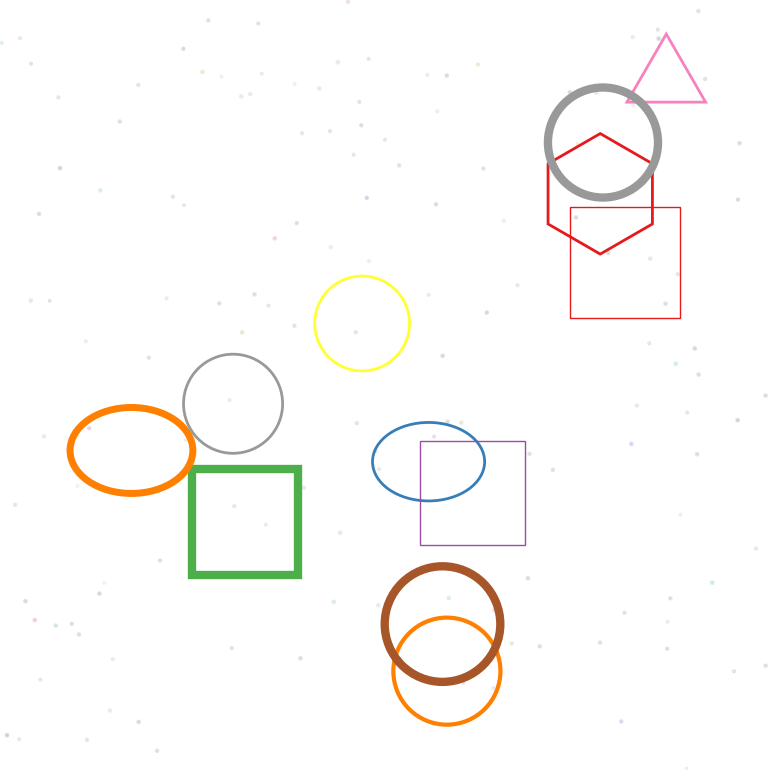[{"shape": "square", "thickness": 0.5, "radius": 0.36, "center": [0.812, 0.659]}, {"shape": "hexagon", "thickness": 1, "radius": 0.39, "center": [0.78, 0.748]}, {"shape": "oval", "thickness": 1, "radius": 0.36, "center": [0.557, 0.4]}, {"shape": "square", "thickness": 3, "radius": 0.34, "center": [0.318, 0.322]}, {"shape": "square", "thickness": 0.5, "radius": 0.34, "center": [0.613, 0.36]}, {"shape": "oval", "thickness": 2.5, "radius": 0.4, "center": [0.171, 0.415]}, {"shape": "circle", "thickness": 1.5, "radius": 0.35, "center": [0.58, 0.128]}, {"shape": "circle", "thickness": 1, "radius": 0.31, "center": [0.47, 0.58]}, {"shape": "circle", "thickness": 3, "radius": 0.38, "center": [0.575, 0.189]}, {"shape": "triangle", "thickness": 1, "radius": 0.29, "center": [0.865, 0.897]}, {"shape": "circle", "thickness": 3, "radius": 0.36, "center": [0.783, 0.815]}, {"shape": "circle", "thickness": 1, "radius": 0.32, "center": [0.303, 0.476]}]